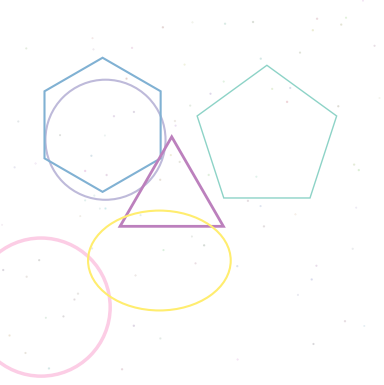[{"shape": "pentagon", "thickness": 1, "radius": 0.95, "center": [0.693, 0.64]}, {"shape": "circle", "thickness": 1.5, "radius": 0.78, "center": [0.274, 0.637]}, {"shape": "hexagon", "thickness": 1.5, "radius": 0.87, "center": [0.266, 0.676]}, {"shape": "circle", "thickness": 2.5, "radius": 0.9, "center": [0.107, 0.202]}, {"shape": "triangle", "thickness": 2, "radius": 0.77, "center": [0.446, 0.49]}, {"shape": "oval", "thickness": 1.5, "radius": 0.93, "center": [0.414, 0.323]}]